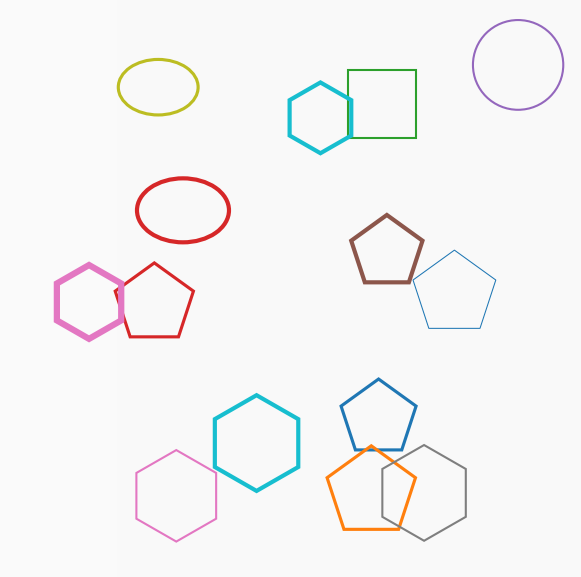[{"shape": "pentagon", "thickness": 0.5, "radius": 0.37, "center": [0.782, 0.491]}, {"shape": "pentagon", "thickness": 1.5, "radius": 0.34, "center": [0.651, 0.275]}, {"shape": "pentagon", "thickness": 1.5, "radius": 0.4, "center": [0.639, 0.147]}, {"shape": "square", "thickness": 1, "radius": 0.29, "center": [0.657, 0.82]}, {"shape": "pentagon", "thickness": 1.5, "radius": 0.35, "center": [0.266, 0.473]}, {"shape": "oval", "thickness": 2, "radius": 0.4, "center": [0.315, 0.635]}, {"shape": "circle", "thickness": 1, "radius": 0.39, "center": [0.891, 0.887]}, {"shape": "pentagon", "thickness": 2, "radius": 0.32, "center": [0.666, 0.562]}, {"shape": "hexagon", "thickness": 1, "radius": 0.4, "center": [0.303, 0.141]}, {"shape": "hexagon", "thickness": 3, "radius": 0.32, "center": [0.153, 0.476]}, {"shape": "hexagon", "thickness": 1, "radius": 0.41, "center": [0.73, 0.146]}, {"shape": "oval", "thickness": 1.5, "radius": 0.34, "center": [0.272, 0.848]}, {"shape": "hexagon", "thickness": 2, "radius": 0.31, "center": [0.551, 0.795]}, {"shape": "hexagon", "thickness": 2, "radius": 0.41, "center": [0.441, 0.232]}]